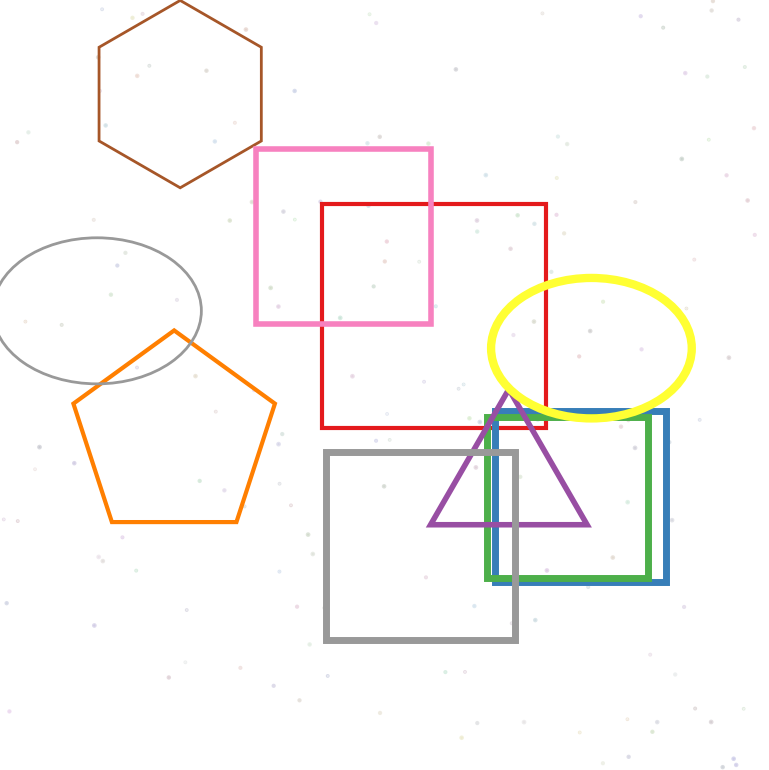[{"shape": "square", "thickness": 1.5, "radius": 0.73, "center": [0.564, 0.589]}, {"shape": "square", "thickness": 2.5, "radius": 0.56, "center": [0.754, 0.356]}, {"shape": "square", "thickness": 2.5, "radius": 0.52, "center": [0.737, 0.354]}, {"shape": "triangle", "thickness": 2, "radius": 0.59, "center": [0.661, 0.377]}, {"shape": "pentagon", "thickness": 1.5, "radius": 0.69, "center": [0.226, 0.433]}, {"shape": "oval", "thickness": 3, "radius": 0.65, "center": [0.768, 0.548]}, {"shape": "hexagon", "thickness": 1, "radius": 0.61, "center": [0.234, 0.878]}, {"shape": "square", "thickness": 2, "radius": 0.57, "center": [0.446, 0.693]}, {"shape": "square", "thickness": 2.5, "radius": 0.61, "center": [0.546, 0.291]}, {"shape": "oval", "thickness": 1, "radius": 0.68, "center": [0.126, 0.596]}]